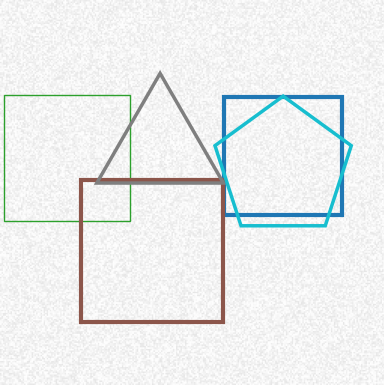[{"shape": "square", "thickness": 3, "radius": 0.76, "center": [0.735, 0.595]}, {"shape": "square", "thickness": 1, "radius": 0.82, "center": [0.174, 0.589]}, {"shape": "square", "thickness": 3, "radius": 0.92, "center": [0.395, 0.349]}, {"shape": "triangle", "thickness": 2.5, "radius": 0.95, "center": [0.416, 0.62]}, {"shape": "pentagon", "thickness": 2.5, "radius": 0.93, "center": [0.735, 0.564]}]